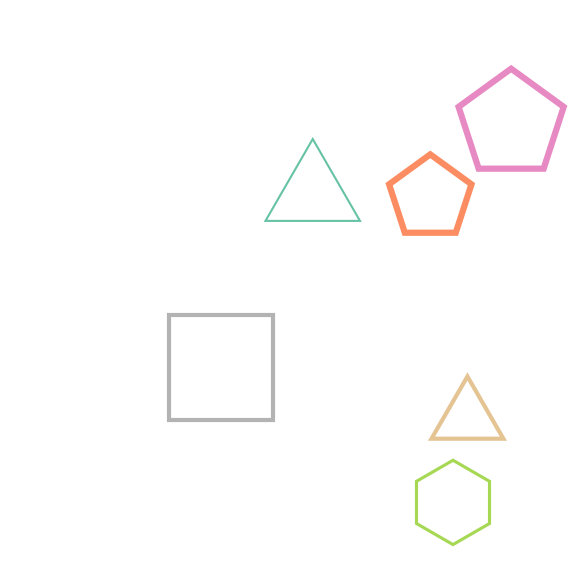[{"shape": "triangle", "thickness": 1, "radius": 0.47, "center": [0.542, 0.664]}, {"shape": "pentagon", "thickness": 3, "radius": 0.38, "center": [0.745, 0.657]}, {"shape": "pentagon", "thickness": 3, "radius": 0.48, "center": [0.885, 0.784]}, {"shape": "hexagon", "thickness": 1.5, "radius": 0.37, "center": [0.784, 0.129]}, {"shape": "triangle", "thickness": 2, "radius": 0.36, "center": [0.809, 0.275]}, {"shape": "square", "thickness": 2, "radius": 0.45, "center": [0.382, 0.363]}]